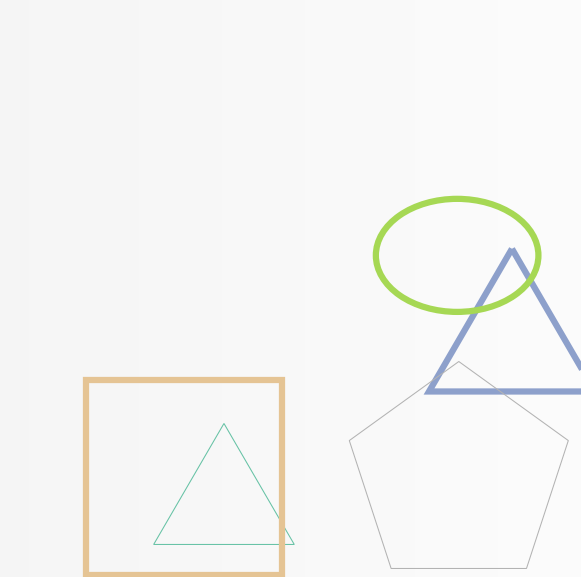[{"shape": "triangle", "thickness": 0.5, "radius": 0.7, "center": [0.385, 0.126]}, {"shape": "triangle", "thickness": 3, "radius": 0.82, "center": [0.881, 0.404]}, {"shape": "oval", "thickness": 3, "radius": 0.7, "center": [0.786, 0.557]}, {"shape": "square", "thickness": 3, "radius": 0.85, "center": [0.317, 0.172]}, {"shape": "pentagon", "thickness": 0.5, "radius": 0.99, "center": [0.789, 0.175]}]